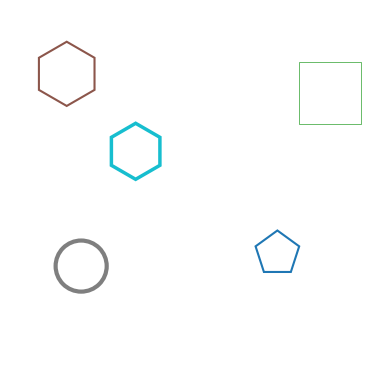[{"shape": "pentagon", "thickness": 1.5, "radius": 0.3, "center": [0.72, 0.342]}, {"shape": "square", "thickness": 0.5, "radius": 0.4, "center": [0.856, 0.759]}, {"shape": "hexagon", "thickness": 1.5, "radius": 0.42, "center": [0.173, 0.808]}, {"shape": "circle", "thickness": 3, "radius": 0.33, "center": [0.211, 0.309]}, {"shape": "hexagon", "thickness": 2.5, "radius": 0.36, "center": [0.352, 0.607]}]